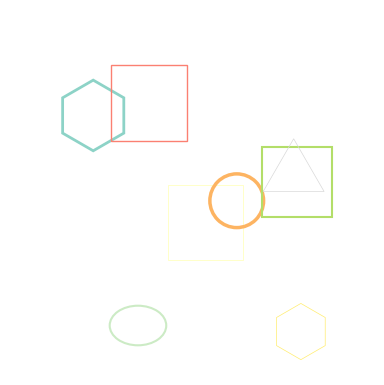[{"shape": "hexagon", "thickness": 2, "radius": 0.46, "center": [0.242, 0.7]}, {"shape": "square", "thickness": 0.5, "radius": 0.49, "center": [0.534, 0.423]}, {"shape": "square", "thickness": 1, "radius": 0.49, "center": [0.387, 0.733]}, {"shape": "circle", "thickness": 2.5, "radius": 0.35, "center": [0.615, 0.479]}, {"shape": "square", "thickness": 1.5, "radius": 0.45, "center": [0.772, 0.528]}, {"shape": "triangle", "thickness": 0.5, "radius": 0.46, "center": [0.763, 0.548]}, {"shape": "oval", "thickness": 1.5, "radius": 0.37, "center": [0.358, 0.155]}, {"shape": "hexagon", "thickness": 0.5, "radius": 0.37, "center": [0.781, 0.139]}]